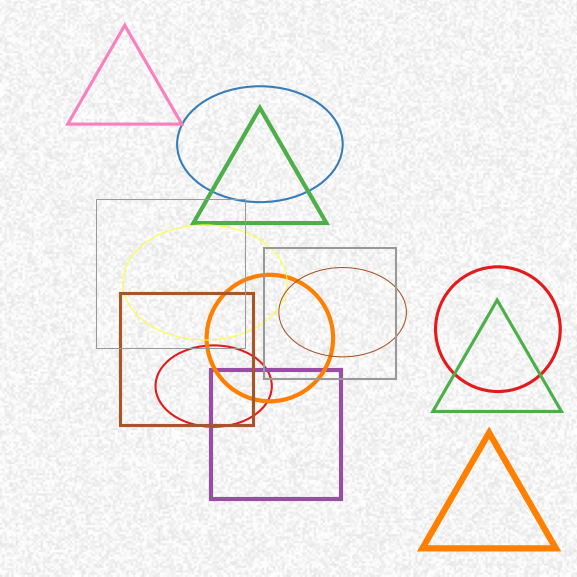[{"shape": "circle", "thickness": 1.5, "radius": 0.54, "center": [0.862, 0.429]}, {"shape": "oval", "thickness": 1, "radius": 0.5, "center": [0.37, 0.331]}, {"shape": "oval", "thickness": 1, "radius": 0.72, "center": [0.45, 0.749]}, {"shape": "triangle", "thickness": 1.5, "radius": 0.64, "center": [0.861, 0.351]}, {"shape": "triangle", "thickness": 2, "radius": 0.66, "center": [0.45, 0.679]}, {"shape": "square", "thickness": 2, "radius": 0.56, "center": [0.478, 0.247]}, {"shape": "circle", "thickness": 2, "radius": 0.55, "center": [0.467, 0.414]}, {"shape": "triangle", "thickness": 3, "radius": 0.67, "center": [0.847, 0.116]}, {"shape": "oval", "thickness": 0.5, "radius": 0.71, "center": [0.355, 0.51]}, {"shape": "oval", "thickness": 0.5, "radius": 0.55, "center": [0.593, 0.459]}, {"shape": "square", "thickness": 1.5, "radius": 0.57, "center": [0.323, 0.377]}, {"shape": "triangle", "thickness": 1.5, "radius": 0.57, "center": [0.216, 0.841]}, {"shape": "square", "thickness": 1, "radius": 0.57, "center": [0.572, 0.456]}, {"shape": "square", "thickness": 0.5, "radius": 0.65, "center": [0.295, 0.525]}]